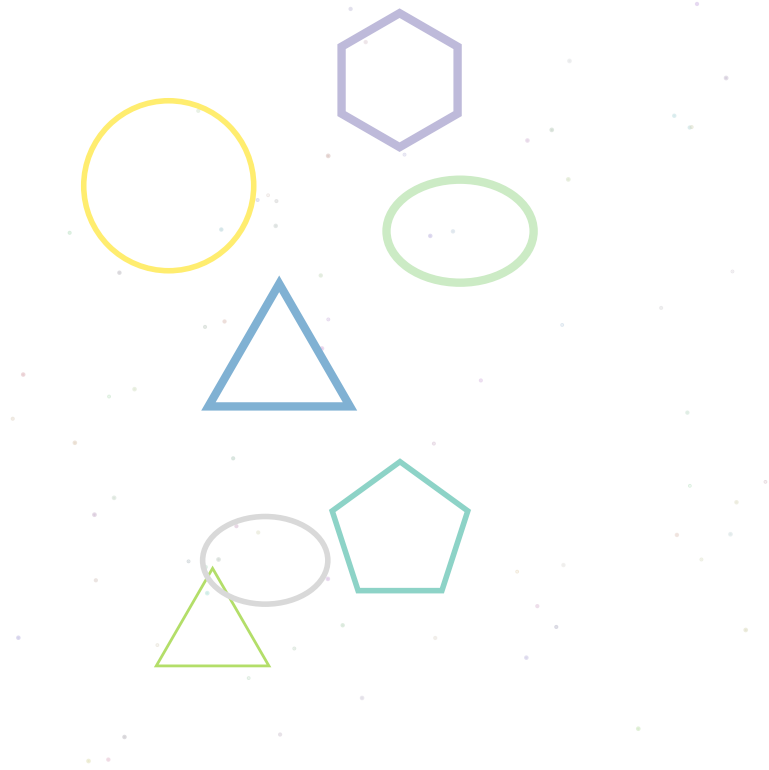[{"shape": "pentagon", "thickness": 2, "radius": 0.46, "center": [0.519, 0.308]}, {"shape": "hexagon", "thickness": 3, "radius": 0.43, "center": [0.519, 0.896]}, {"shape": "triangle", "thickness": 3, "radius": 0.53, "center": [0.363, 0.525]}, {"shape": "triangle", "thickness": 1, "radius": 0.42, "center": [0.276, 0.177]}, {"shape": "oval", "thickness": 2, "radius": 0.41, "center": [0.344, 0.272]}, {"shape": "oval", "thickness": 3, "radius": 0.48, "center": [0.597, 0.7]}, {"shape": "circle", "thickness": 2, "radius": 0.55, "center": [0.219, 0.759]}]